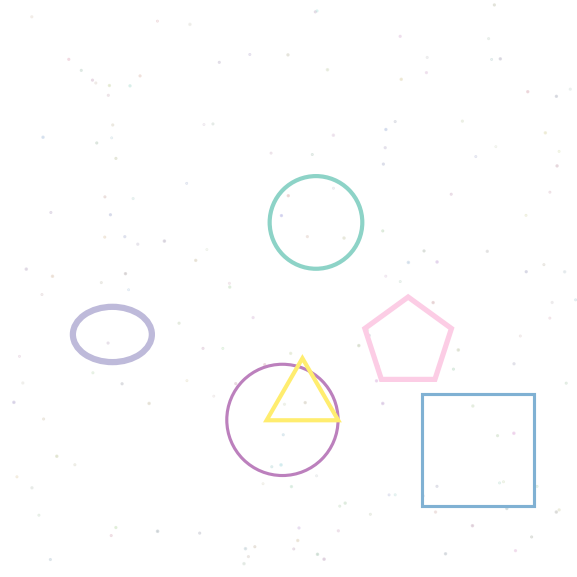[{"shape": "circle", "thickness": 2, "radius": 0.4, "center": [0.547, 0.614]}, {"shape": "oval", "thickness": 3, "radius": 0.34, "center": [0.195, 0.42]}, {"shape": "square", "thickness": 1.5, "radius": 0.48, "center": [0.828, 0.22]}, {"shape": "pentagon", "thickness": 2.5, "radius": 0.39, "center": [0.707, 0.406]}, {"shape": "circle", "thickness": 1.5, "radius": 0.48, "center": [0.489, 0.272]}, {"shape": "triangle", "thickness": 2, "radius": 0.36, "center": [0.524, 0.307]}]